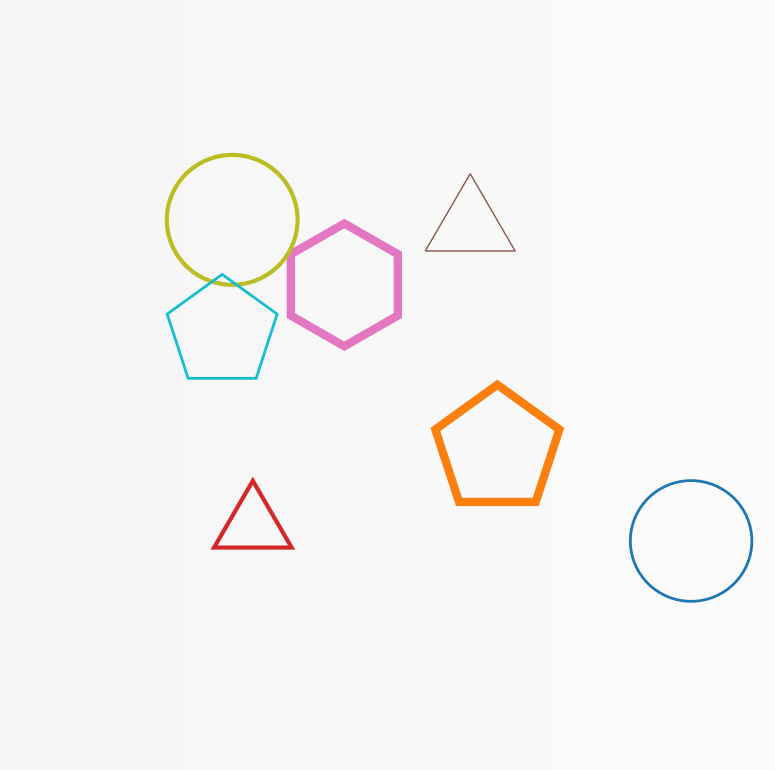[{"shape": "circle", "thickness": 1, "radius": 0.39, "center": [0.892, 0.297]}, {"shape": "pentagon", "thickness": 3, "radius": 0.42, "center": [0.642, 0.416]}, {"shape": "triangle", "thickness": 1.5, "radius": 0.29, "center": [0.326, 0.318]}, {"shape": "triangle", "thickness": 0.5, "radius": 0.33, "center": [0.607, 0.707]}, {"shape": "hexagon", "thickness": 3, "radius": 0.4, "center": [0.444, 0.63]}, {"shape": "circle", "thickness": 1.5, "radius": 0.42, "center": [0.3, 0.714]}, {"shape": "pentagon", "thickness": 1, "radius": 0.37, "center": [0.287, 0.569]}]